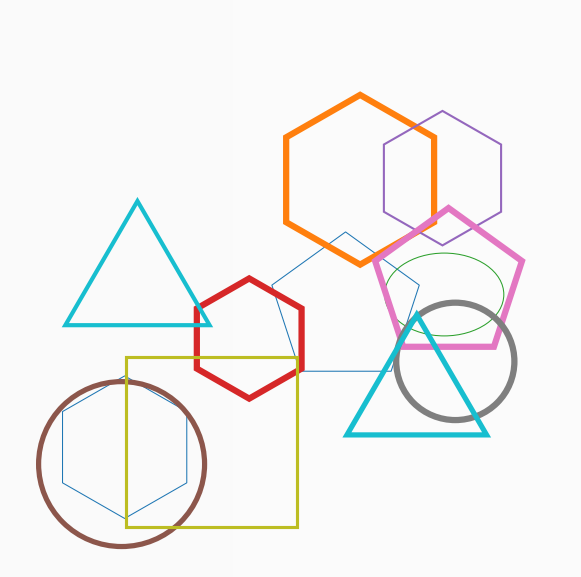[{"shape": "pentagon", "thickness": 0.5, "radius": 0.67, "center": [0.595, 0.464]}, {"shape": "hexagon", "thickness": 0.5, "radius": 0.62, "center": [0.214, 0.225]}, {"shape": "hexagon", "thickness": 3, "radius": 0.73, "center": [0.62, 0.688]}, {"shape": "oval", "thickness": 0.5, "radius": 0.51, "center": [0.764, 0.489]}, {"shape": "hexagon", "thickness": 3, "radius": 0.52, "center": [0.429, 0.413]}, {"shape": "hexagon", "thickness": 1, "radius": 0.58, "center": [0.761, 0.691]}, {"shape": "circle", "thickness": 2.5, "radius": 0.71, "center": [0.209, 0.196]}, {"shape": "pentagon", "thickness": 3, "radius": 0.66, "center": [0.772, 0.506]}, {"shape": "circle", "thickness": 3, "radius": 0.51, "center": [0.783, 0.373]}, {"shape": "square", "thickness": 1.5, "radius": 0.74, "center": [0.364, 0.234]}, {"shape": "triangle", "thickness": 2.5, "radius": 0.69, "center": [0.717, 0.315]}, {"shape": "triangle", "thickness": 2, "radius": 0.72, "center": [0.236, 0.508]}]